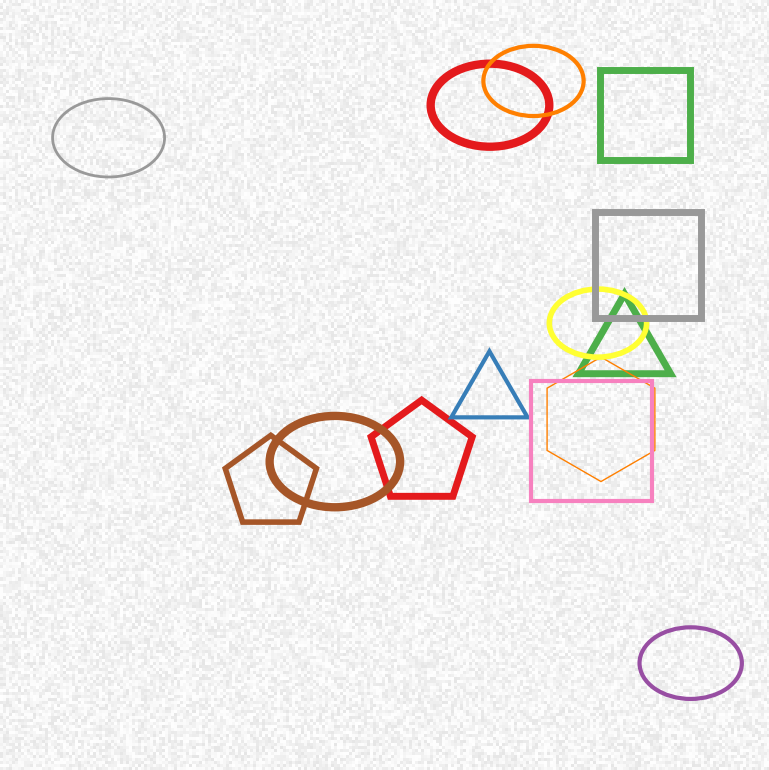[{"shape": "oval", "thickness": 3, "radius": 0.39, "center": [0.636, 0.863]}, {"shape": "pentagon", "thickness": 2.5, "radius": 0.35, "center": [0.548, 0.411]}, {"shape": "triangle", "thickness": 1.5, "radius": 0.29, "center": [0.636, 0.487]}, {"shape": "square", "thickness": 2.5, "radius": 0.29, "center": [0.838, 0.85]}, {"shape": "triangle", "thickness": 2.5, "radius": 0.35, "center": [0.811, 0.549]}, {"shape": "oval", "thickness": 1.5, "radius": 0.33, "center": [0.897, 0.139]}, {"shape": "oval", "thickness": 1.5, "radius": 0.33, "center": [0.693, 0.895]}, {"shape": "hexagon", "thickness": 0.5, "radius": 0.4, "center": [0.78, 0.455]}, {"shape": "oval", "thickness": 2, "radius": 0.32, "center": [0.777, 0.58]}, {"shape": "oval", "thickness": 3, "radius": 0.42, "center": [0.435, 0.401]}, {"shape": "pentagon", "thickness": 2, "radius": 0.31, "center": [0.352, 0.372]}, {"shape": "square", "thickness": 1.5, "radius": 0.39, "center": [0.768, 0.427]}, {"shape": "square", "thickness": 2.5, "radius": 0.34, "center": [0.842, 0.656]}, {"shape": "oval", "thickness": 1, "radius": 0.36, "center": [0.141, 0.821]}]